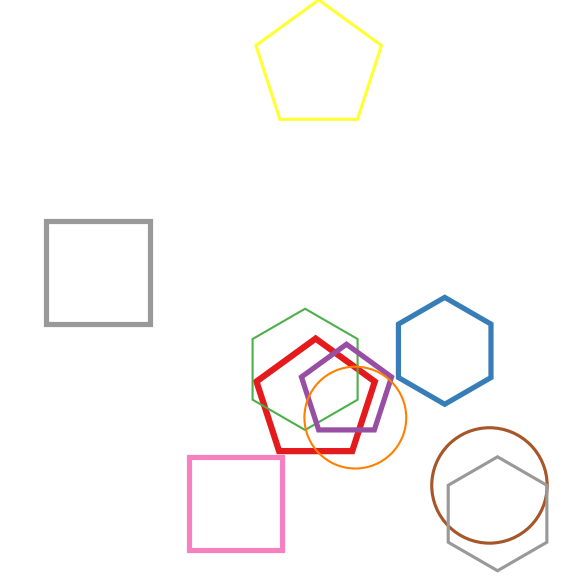[{"shape": "pentagon", "thickness": 3, "radius": 0.54, "center": [0.547, 0.305]}, {"shape": "hexagon", "thickness": 2.5, "radius": 0.46, "center": [0.77, 0.392]}, {"shape": "hexagon", "thickness": 1, "radius": 0.53, "center": [0.528, 0.36]}, {"shape": "pentagon", "thickness": 2.5, "radius": 0.41, "center": [0.6, 0.321]}, {"shape": "circle", "thickness": 1, "radius": 0.44, "center": [0.615, 0.276]}, {"shape": "pentagon", "thickness": 1.5, "radius": 0.57, "center": [0.552, 0.885]}, {"shape": "circle", "thickness": 1.5, "radius": 0.5, "center": [0.848, 0.159]}, {"shape": "square", "thickness": 2.5, "radius": 0.4, "center": [0.407, 0.127]}, {"shape": "hexagon", "thickness": 1.5, "radius": 0.49, "center": [0.862, 0.109]}, {"shape": "square", "thickness": 2.5, "radius": 0.45, "center": [0.169, 0.527]}]